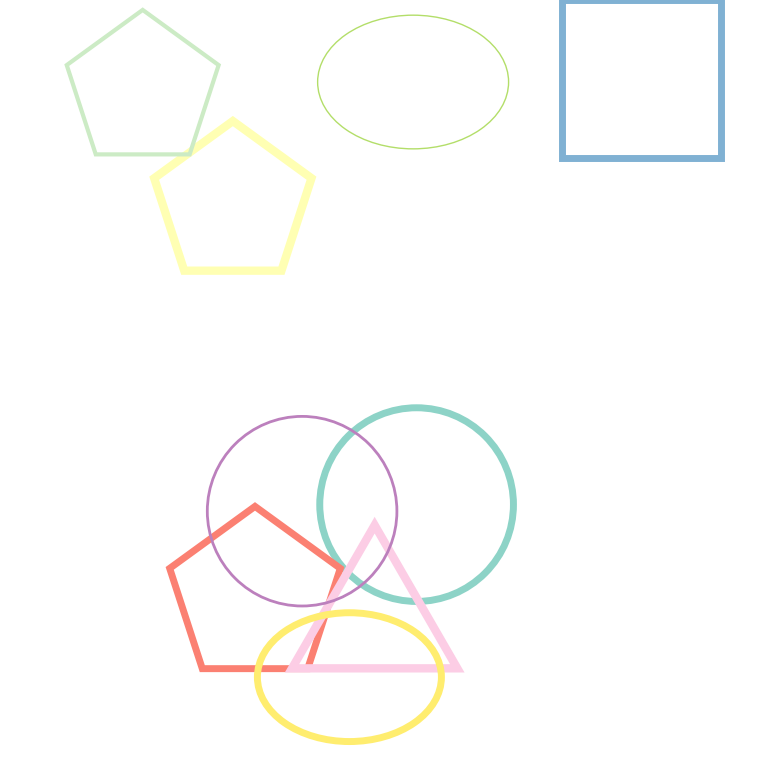[{"shape": "circle", "thickness": 2.5, "radius": 0.63, "center": [0.541, 0.345]}, {"shape": "pentagon", "thickness": 3, "radius": 0.54, "center": [0.302, 0.735]}, {"shape": "pentagon", "thickness": 2.5, "radius": 0.58, "center": [0.331, 0.226]}, {"shape": "square", "thickness": 2.5, "radius": 0.52, "center": [0.833, 0.897]}, {"shape": "oval", "thickness": 0.5, "radius": 0.62, "center": [0.537, 0.893]}, {"shape": "triangle", "thickness": 3, "radius": 0.62, "center": [0.487, 0.194]}, {"shape": "circle", "thickness": 1, "radius": 0.62, "center": [0.392, 0.336]}, {"shape": "pentagon", "thickness": 1.5, "radius": 0.52, "center": [0.185, 0.883]}, {"shape": "oval", "thickness": 2.5, "radius": 0.6, "center": [0.454, 0.121]}]